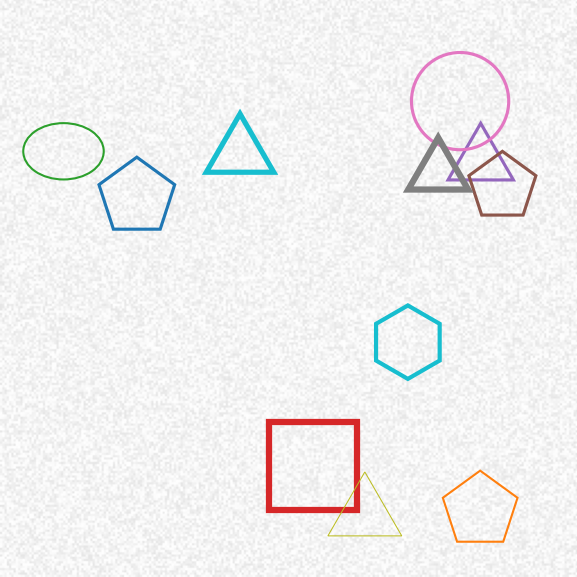[{"shape": "pentagon", "thickness": 1.5, "radius": 0.34, "center": [0.237, 0.658]}, {"shape": "pentagon", "thickness": 1, "radius": 0.34, "center": [0.831, 0.116]}, {"shape": "oval", "thickness": 1, "radius": 0.35, "center": [0.11, 0.737]}, {"shape": "square", "thickness": 3, "radius": 0.38, "center": [0.542, 0.193]}, {"shape": "triangle", "thickness": 1.5, "radius": 0.33, "center": [0.832, 0.72]}, {"shape": "pentagon", "thickness": 1.5, "radius": 0.3, "center": [0.87, 0.676]}, {"shape": "circle", "thickness": 1.5, "radius": 0.42, "center": [0.797, 0.824]}, {"shape": "triangle", "thickness": 3, "radius": 0.3, "center": [0.759, 0.701]}, {"shape": "triangle", "thickness": 0.5, "radius": 0.37, "center": [0.632, 0.108]}, {"shape": "triangle", "thickness": 2.5, "radius": 0.34, "center": [0.416, 0.735]}, {"shape": "hexagon", "thickness": 2, "radius": 0.32, "center": [0.706, 0.407]}]